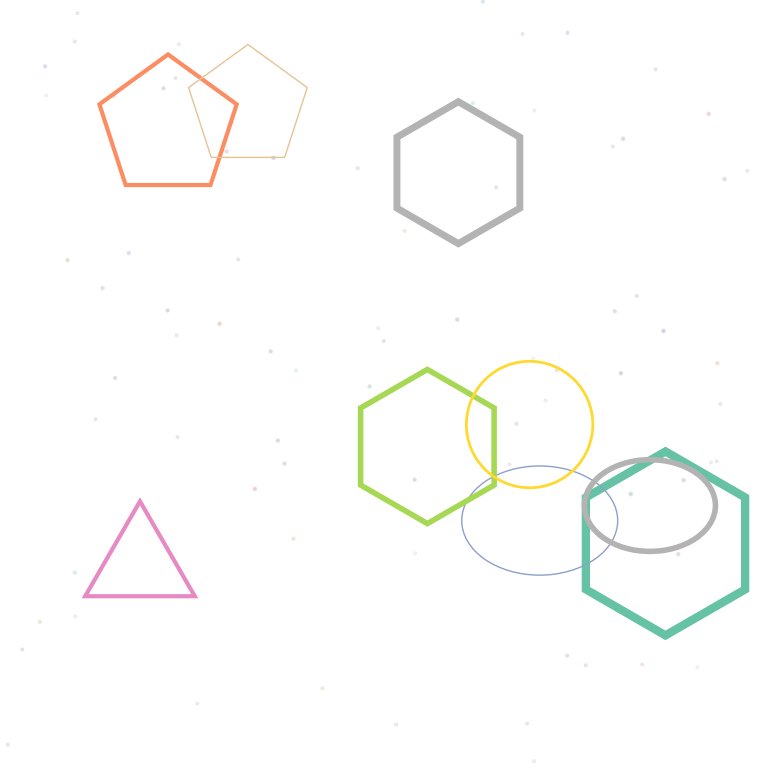[{"shape": "hexagon", "thickness": 3, "radius": 0.6, "center": [0.864, 0.294]}, {"shape": "pentagon", "thickness": 1.5, "radius": 0.47, "center": [0.218, 0.836]}, {"shape": "oval", "thickness": 0.5, "radius": 0.51, "center": [0.701, 0.324]}, {"shape": "triangle", "thickness": 1.5, "radius": 0.41, "center": [0.182, 0.267]}, {"shape": "hexagon", "thickness": 2, "radius": 0.5, "center": [0.555, 0.42]}, {"shape": "circle", "thickness": 1, "radius": 0.41, "center": [0.688, 0.449]}, {"shape": "pentagon", "thickness": 0.5, "radius": 0.41, "center": [0.322, 0.861]}, {"shape": "hexagon", "thickness": 2.5, "radius": 0.46, "center": [0.595, 0.776]}, {"shape": "oval", "thickness": 2, "radius": 0.43, "center": [0.844, 0.343]}]